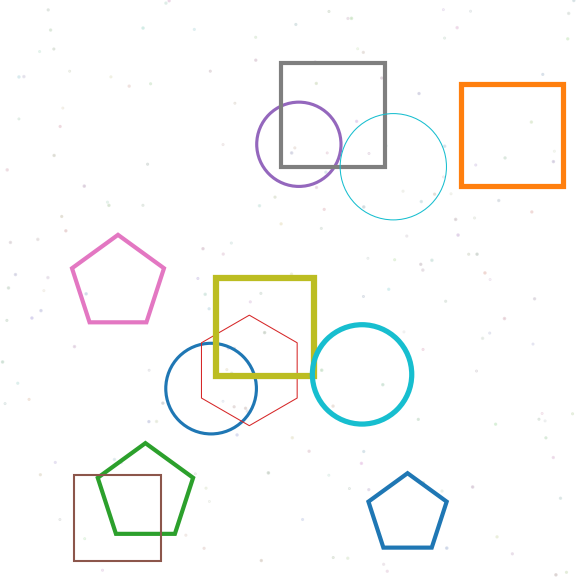[{"shape": "pentagon", "thickness": 2, "radius": 0.36, "center": [0.706, 0.108]}, {"shape": "circle", "thickness": 1.5, "radius": 0.39, "center": [0.366, 0.326]}, {"shape": "square", "thickness": 2.5, "radius": 0.44, "center": [0.887, 0.765]}, {"shape": "pentagon", "thickness": 2, "radius": 0.43, "center": [0.252, 0.145]}, {"shape": "hexagon", "thickness": 0.5, "radius": 0.48, "center": [0.432, 0.358]}, {"shape": "circle", "thickness": 1.5, "radius": 0.36, "center": [0.518, 0.749]}, {"shape": "square", "thickness": 1, "radius": 0.37, "center": [0.203, 0.102]}, {"shape": "pentagon", "thickness": 2, "radius": 0.42, "center": [0.204, 0.509]}, {"shape": "square", "thickness": 2, "radius": 0.45, "center": [0.576, 0.8]}, {"shape": "square", "thickness": 3, "radius": 0.42, "center": [0.459, 0.433]}, {"shape": "circle", "thickness": 0.5, "radius": 0.46, "center": [0.681, 0.71]}, {"shape": "circle", "thickness": 2.5, "radius": 0.43, "center": [0.627, 0.351]}]